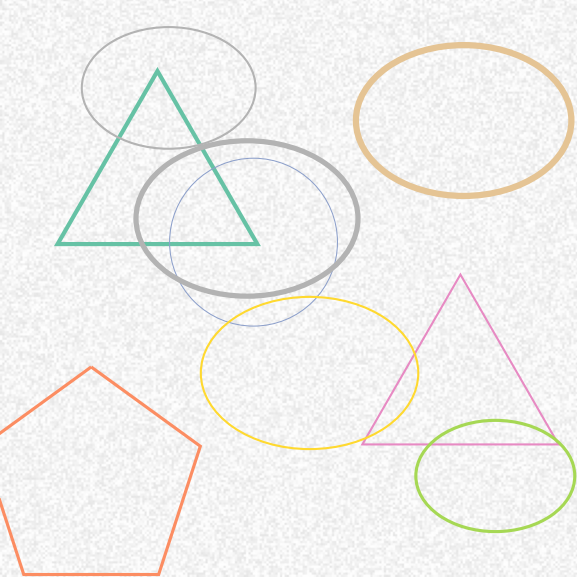[{"shape": "triangle", "thickness": 2, "radius": 1.0, "center": [0.273, 0.676]}, {"shape": "pentagon", "thickness": 1.5, "radius": 0.99, "center": [0.158, 0.165]}, {"shape": "circle", "thickness": 0.5, "radius": 0.73, "center": [0.439, 0.58]}, {"shape": "triangle", "thickness": 1, "radius": 0.98, "center": [0.797, 0.328]}, {"shape": "oval", "thickness": 1.5, "radius": 0.69, "center": [0.858, 0.175]}, {"shape": "oval", "thickness": 1, "radius": 0.94, "center": [0.536, 0.353]}, {"shape": "oval", "thickness": 3, "radius": 0.93, "center": [0.803, 0.79]}, {"shape": "oval", "thickness": 1, "radius": 0.75, "center": [0.292, 0.847]}, {"shape": "oval", "thickness": 2.5, "radius": 0.96, "center": [0.428, 0.621]}]